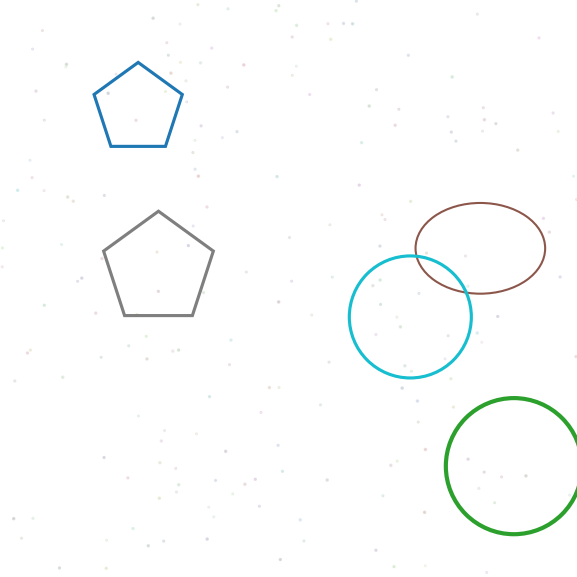[{"shape": "pentagon", "thickness": 1.5, "radius": 0.4, "center": [0.239, 0.811]}, {"shape": "circle", "thickness": 2, "radius": 0.59, "center": [0.89, 0.192]}, {"shape": "oval", "thickness": 1, "radius": 0.56, "center": [0.832, 0.569]}, {"shape": "pentagon", "thickness": 1.5, "radius": 0.5, "center": [0.274, 0.533]}, {"shape": "circle", "thickness": 1.5, "radius": 0.53, "center": [0.711, 0.45]}]